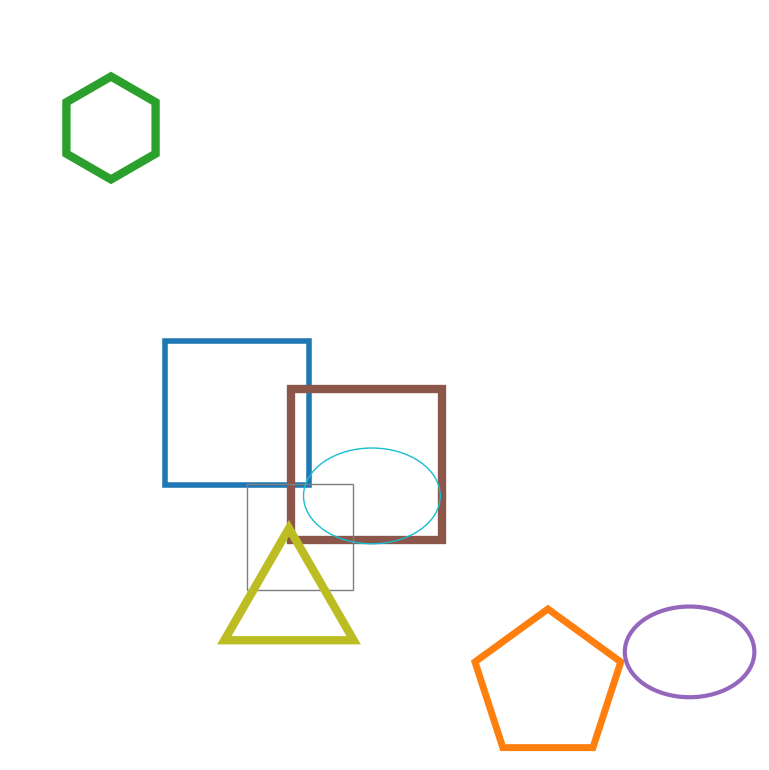[{"shape": "square", "thickness": 2, "radius": 0.47, "center": [0.308, 0.464]}, {"shape": "pentagon", "thickness": 2.5, "radius": 0.5, "center": [0.712, 0.11]}, {"shape": "hexagon", "thickness": 3, "radius": 0.33, "center": [0.144, 0.834]}, {"shape": "oval", "thickness": 1.5, "radius": 0.42, "center": [0.896, 0.153]}, {"shape": "square", "thickness": 3, "radius": 0.49, "center": [0.476, 0.397]}, {"shape": "square", "thickness": 0.5, "radius": 0.34, "center": [0.39, 0.303]}, {"shape": "triangle", "thickness": 3, "radius": 0.48, "center": [0.375, 0.217]}, {"shape": "oval", "thickness": 0.5, "radius": 0.44, "center": [0.483, 0.356]}]